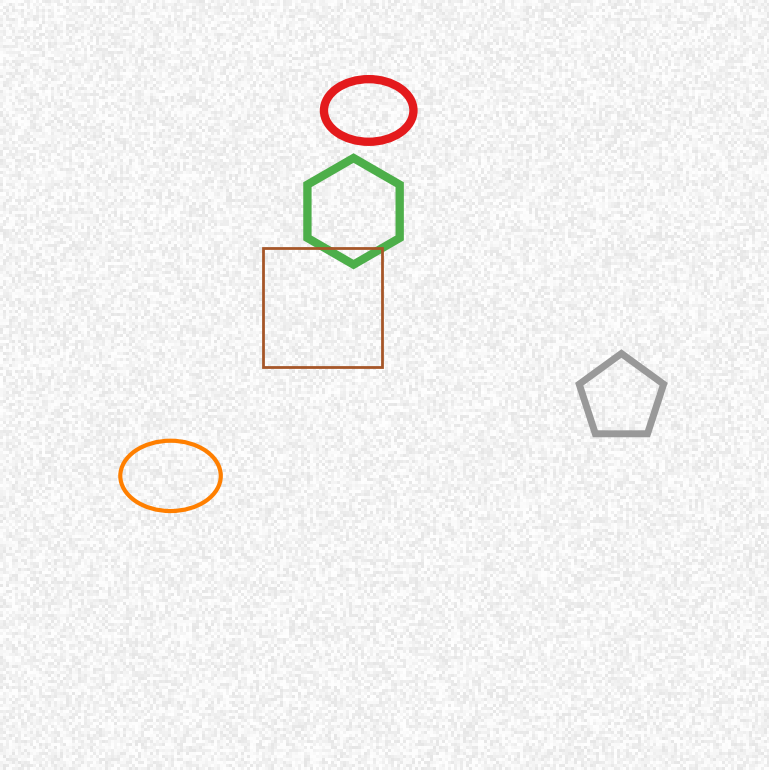[{"shape": "oval", "thickness": 3, "radius": 0.29, "center": [0.479, 0.857]}, {"shape": "hexagon", "thickness": 3, "radius": 0.35, "center": [0.459, 0.726]}, {"shape": "oval", "thickness": 1.5, "radius": 0.33, "center": [0.221, 0.382]}, {"shape": "square", "thickness": 1, "radius": 0.39, "center": [0.418, 0.601]}, {"shape": "pentagon", "thickness": 2.5, "radius": 0.29, "center": [0.807, 0.483]}]